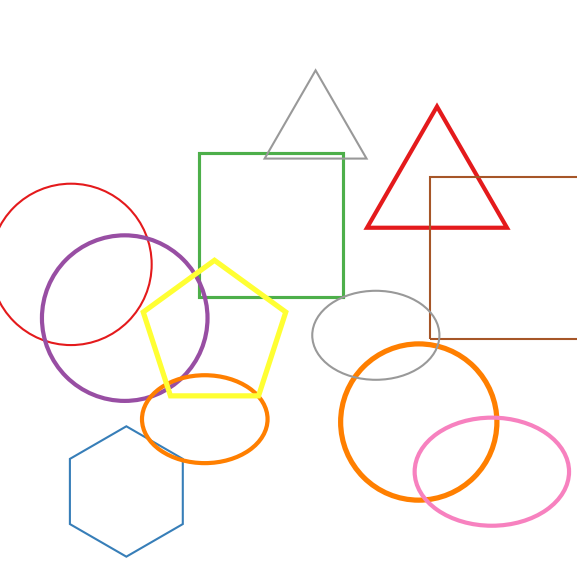[{"shape": "triangle", "thickness": 2, "radius": 0.7, "center": [0.757, 0.675]}, {"shape": "circle", "thickness": 1, "radius": 0.7, "center": [0.123, 0.541]}, {"shape": "hexagon", "thickness": 1, "radius": 0.56, "center": [0.219, 0.148]}, {"shape": "square", "thickness": 1.5, "radius": 0.62, "center": [0.469, 0.609]}, {"shape": "circle", "thickness": 2, "radius": 0.72, "center": [0.216, 0.448]}, {"shape": "circle", "thickness": 2.5, "radius": 0.68, "center": [0.725, 0.268]}, {"shape": "oval", "thickness": 2, "radius": 0.54, "center": [0.355, 0.273]}, {"shape": "pentagon", "thickness": 2.5, "radius": 0.65, "center": [0.371, 0.419]}, {"shape": "square", "thickness": 1, "radius": 0.7, "center": [0.885, 0.552]}, {"shape": "oval", "thickness": 2, "radius": 0.67, "center": [0.852, 0.182]}, {"shape": "oval", "thickness": 1, "radius": 0.55, "center": [0.651, 0.419]}, {"shape": "triangle", "thickness": 1, "radius": 0.51, "center": [0.546, 0.775]}]